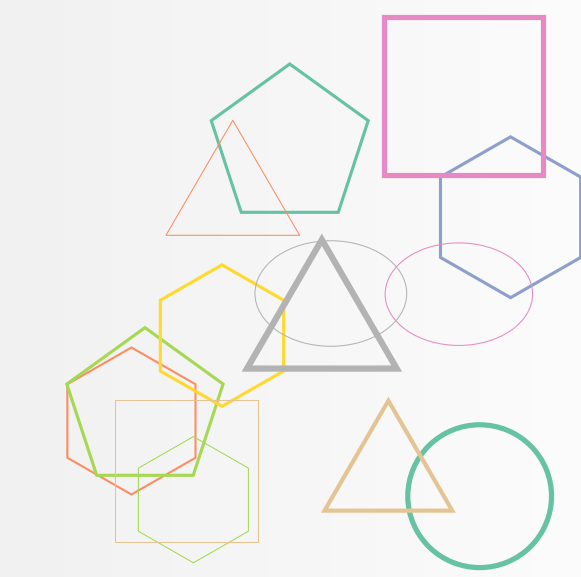[{"shape": "pentagon", "thickness": 1.5, "radius": 0.71, "center": [0.498, 0.746]}, {"shape": "circle", "thickness": 2.5, "radius": 0.62, "center": [0.825, 0.14]}, {"shape": "hexagon", "thickness": 1, "radius": 0.64, "center": [0.226, 0.27]}, {"shape": "triangle", "thickness": 0.5, "radius": 0.66, "center": [0.401, 0.658]}, {"shape": "hexagon", "thickness": 1.5, "radius": 0.7, "center": [0.878, 0.623]}, {"shape": "oval", "thickness": 0.5, "radius": 0.63, "center": [0.789, 0.49]}, {"shape": "square", "thickness": 2.5, "radius": 0.68, "center": [0.798, 0.833]}, {"shape": "hexagon", "thickness": 0.5, "radius": 0.55, "center": [0.333, 0.134]}, {"shape": "pentagon", "thickness": 1.5, "radius": 0.71, "center": [0.249, 0.29]}, {"shape": "hexagon", "thickness": 1.5, "radius": 0.61, "center": [0.382, 0.418]}, {"shape": "square", "thickness": 0.5, "radius": 0.62, "center": [0.32, 0.183]}, {"shape": "triangle", "thickness": 2, "radius": 0.63, "center": [0.668, 0.178]}, {"shape": "triangle", "thickness": 3, "radius": 0.74, "center": [0.554, 0.435]}, {"shape": "oval", "thickness": 0.5, "radius": 0.65, "center": [0.569, 0.491]}]